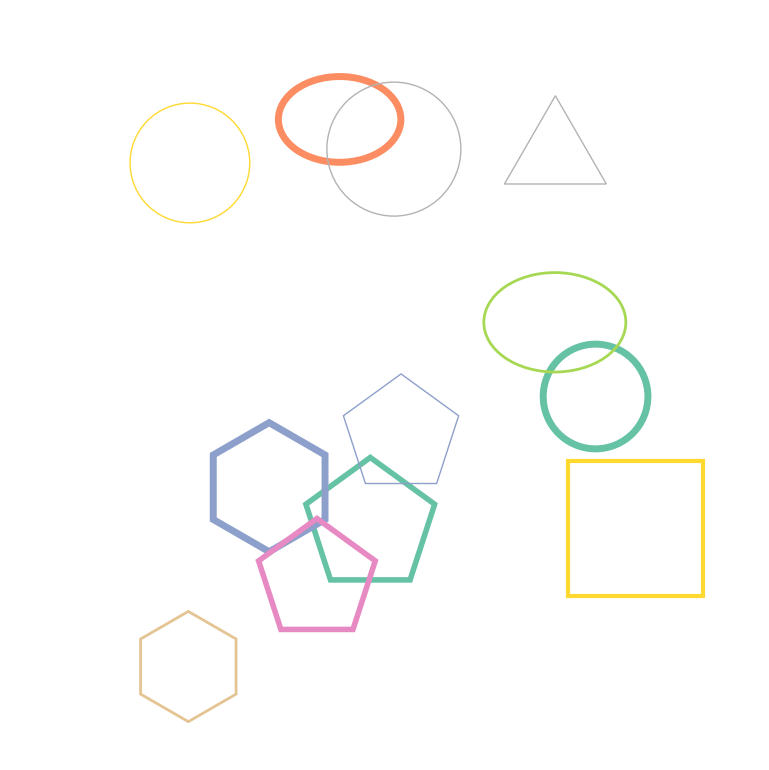[{"shape": "circle", "thickness": 2.5, "radius": 0.34, "center": [0.773, 0.485]}, {"shape": "pentagon", "thickness": 2, "radius": 0.44, "center": [0.481, 0.318]}, {"shape": "oval", "thickness": 2.5, "radius": 0.4, "center": [0.441, 0.845]}, {"shape": "hexagon", "thickness": 2.5, "radius": 0.42, "center": [0.35, 0.367]}, {"shape": "pentagon", "thickness": 0.5, "radius": 0.39, "center": [0.521, 0.436]}, {"shape": "pentagon", "thickness": 2, "radius": 0.4, "center": [0.412, 0.247]}, {"shape": "oval", "thickness": 1, "radius": 0.46, "center": [0.721, 0.581]}, {"shape": "square", "thickness": 1.5, "radius": 0.44, "center": [0.825, 0.314]}, {"shape": "circle", "thickness": 0.5, "radius": 0.39, "center": [0.247, 0.788]}, {"shape": "hexagon", "thickness": 1, "radius": 0.36, "center": [0.245, 0.134]}, {"shape": "triangle", "thickness": 0.5, "radius": 0.38, "center": [0.721, 0.799]}, {"shape": "circle", "thickness": 0.5, "radius": 0.44, "center": [0.512, 0.806]}]